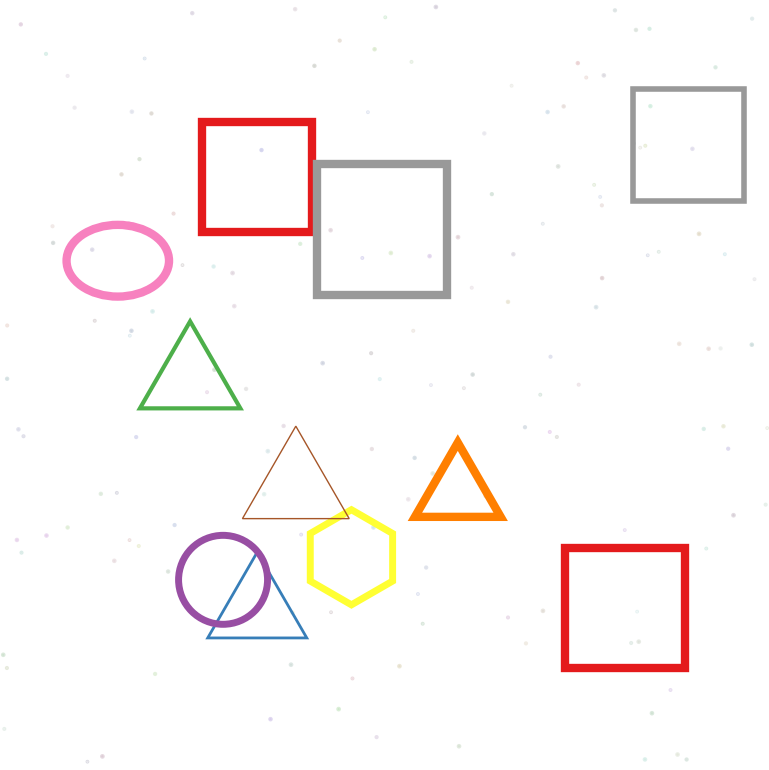[{"shape": "square", "thickness": 3, "radius": 0.36, "center": [0.334, 0.77]}, {"shape": "square", "thickness": 3, "radius": 0.39, "center": [0.811, 0.211]}, {"shape": "triangle", "thickness": 1, "radius": 0.37, "center": [0.334, 0.209]}, {"shape": "triangle", "thickness": 1.5, "radius": 0.38, "center": [0.247, 0.507]}, {"shape": "circle", "thickness": 2.5, "radius": 0.29, "center": [0.29, 0.247]}, {"shape": "triangle", "thickness": 3, "radius": 0.32, "center": [0.595, 0.361]}, {"shape": "hexagon", "thickness": 2.5, "radius": 0.31, "center": [0.456, 0.276]}, {"shape": "triangle", "thickness": 0.5, "radius": 0.4, "center": [0.384, 0.366]}, {"shape": "oval", "thickness": 3, "radius": 0.33, "center": [0.153, 0.661]}, {"shape": "square", "thickness": 3, "radius": 0.42, "center": [0.496, 0.701]}, {"shape": "square", "thickness": 2, "radius": 0.36, "center": [0.894, 0.812]}]